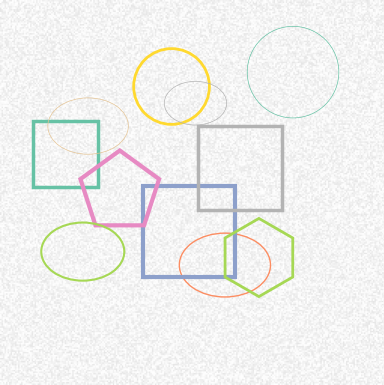[{"shape": "square", "thickness": 2.5, "radius": 0.42, "center": [0.17, 0.6]}, {"shape": "circle", "thickness": 0.5, "radius": 0.59, "center": [0.761, 0.813]}, {"shape": "oval", "thickness": 1, "radius": 0.59, "center": [0.584, 0.312]}, {"shape": "square", "thickness": 3, "radius": 0.59, "center": [0.491, 0.399]}, {"shape": "pentagon", "thickness": 3, "radius": 0.54, "center": [0.311, 0.502]}, {"shape": "hexagon", "thickness": 2, "radius": 0.51, "center": [0.673, 0.331]}, {"shape": "oval", "thickness": 1.5, "radius": 0.54, "center": [0.215, 0.346]}, {"shape": "circle", "thickness": 2, "radius": 0.49, "center": [0.446, 0.775]}, {"shape": "oval", "thickness": 0.5, "radius": 0.52, "center": [0.229, 0.673]}, {"shape": "square", "thickness": 2.5, "radius": 0.55, "center": [0.624, 0.564]}, {"shape": "oval", "thickness": 0.5, "radius": 0.41, "center": [0.508, 0.732]}]